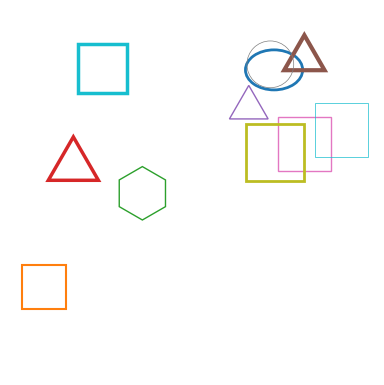[{"shape": "oval", "thickness": 2, "radius": 0.37, "center": [0.712, 0.818]}, {"shape": "square", "thickness": 1.5, "radius": 0.29, "center": [0.114, 0.255]}, {"shape": "hexagon", "thickness": 1, "radius": 0.35, "center": [0.37, 0.498]}, {"shape": "triangle", "thickness": 2.5, "radius": 0.38, "center": [0.191, 0.569]}, {"shape": "triangle", "thickness": 1, "radius": 0.29, "center": [0.646, 0.72]}, {"shape": "triangle", "thickness": 3, "radius": 0.3, "center": [0.791, 0.848]}, {"shape": "square", "thickness": 1, "radius": 0.35, "center": [0.791, 0.626]}, {"shape": "circle", "thickness": 0.5, "radius": 0.3, "center": [0.702, 0.833]}, {"shape": "square", "thickness": 2, "radius": 0.37, "center": [0.714, 0.604]}, {"shape": "square", "thickness": 0.5, "radius": 0.35, "center": [0.888, 0.662]}, {"shape": "square", "thickness": 2.5, "radius": 0.32, "center": [0.266, 0.822]}]